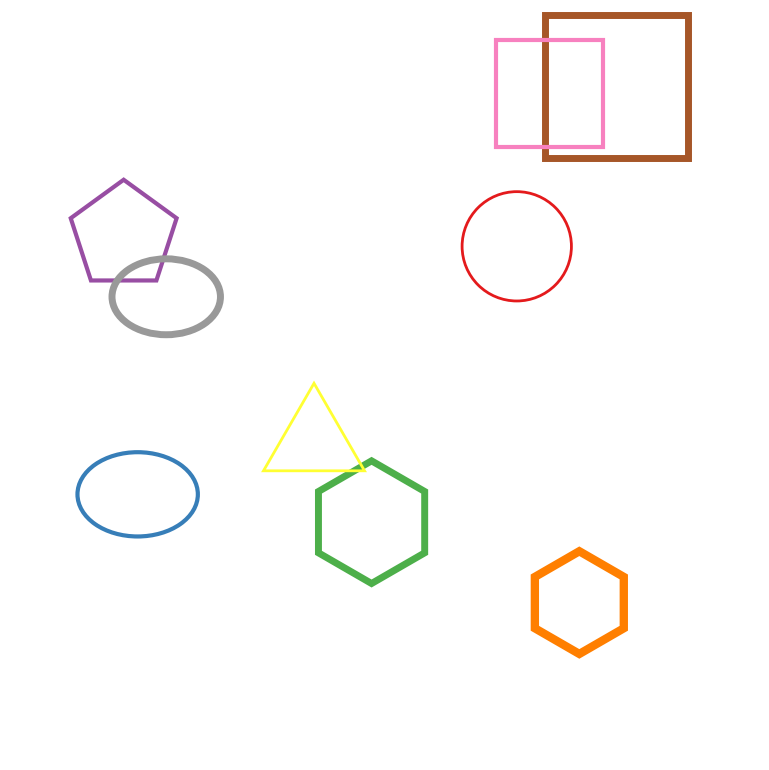[{"shape": "circle", "thickness": 1, "radius": 0.35, "center": [0.671, 0.68]}, {"shape": "oval", "thickness": 1.5, "radius": 0.39, "center": [0.179, 0.358]}, {"shape": "hexagon", "thickness": 2.5, "radius": 0.4, "center": [0.483, 0.322]}, {"shape": "pentagon", "thickness": 1.5, "radius": 0.36, "center": [0.161, 0.694]}, {"shape": "hexagon", "thickness": 3, "radius": 0.33, "center": [0.752, 0.217]}, {"shape": "triangle", "thickness": 1, "radius": 0.38, "center": [0.408, 0.426]}, {"shape": "square", "thickness": 2.5, "radius": 0.46, "center": [0.801, 0.888]}, {"shape": "square", "thickness": 1.5, "radius": 0.35, "center": [0.714, 0.879]}, {"shape": "oval", "thickness": 2.5, "radius": 0.35, "center": [0.216, 0.615]}]